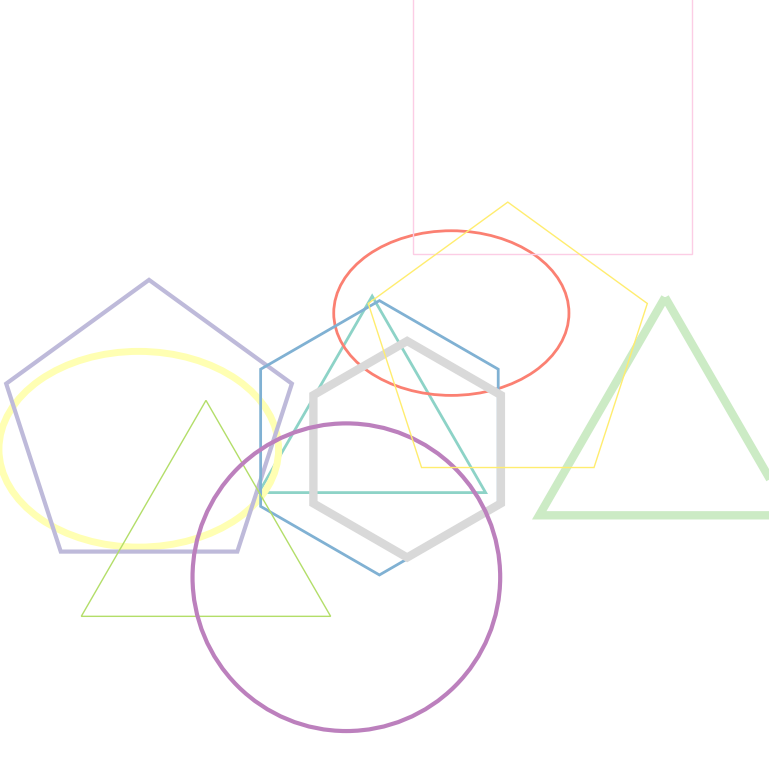[{"shape": "triangle", "thickness": 1, "radius": 0.85, "center": [0.483, 0.445]}, {"shape": "oval", "thickness": 2.5, "radius": 0.91, "center": [0.18, 0.417]}, {"shape": "pentagon", "thickness": 1.5, "radius": 0.98, "center": [0.194, 0.441]}, {"shape": "oval", "thickness": 1, "radius": 0.76, "center": [0.586, 0.593]}, {"shape": "hexagon", "thickness": 1, "radius": 0.89, "center": [0.493, 0.431]}, {"shape": "triangle", "thickness": 0.5, "radius": 0.93, "center": [0.267, 0.293]}, {"shape": "square", "thickness": 0.5, "radius": 0.91, "center": [0.717, 0.852]}, {"shape": "hexagon", "thickness": 3, "radius": 0.7, "center": [0.529, 0.417]}, {"shape": "circle", "thickness": 1.5, "radius": 1.0, "center": [0.45, 0.25]}, {"shape": "triangle", "thickness": 3, "radius": 0.94, "center": [0.864, 0.425]}, {"shape": "pentagon", "thickness": 0.5, "radius": 0.95, "center": [0.659, 0.547]}]